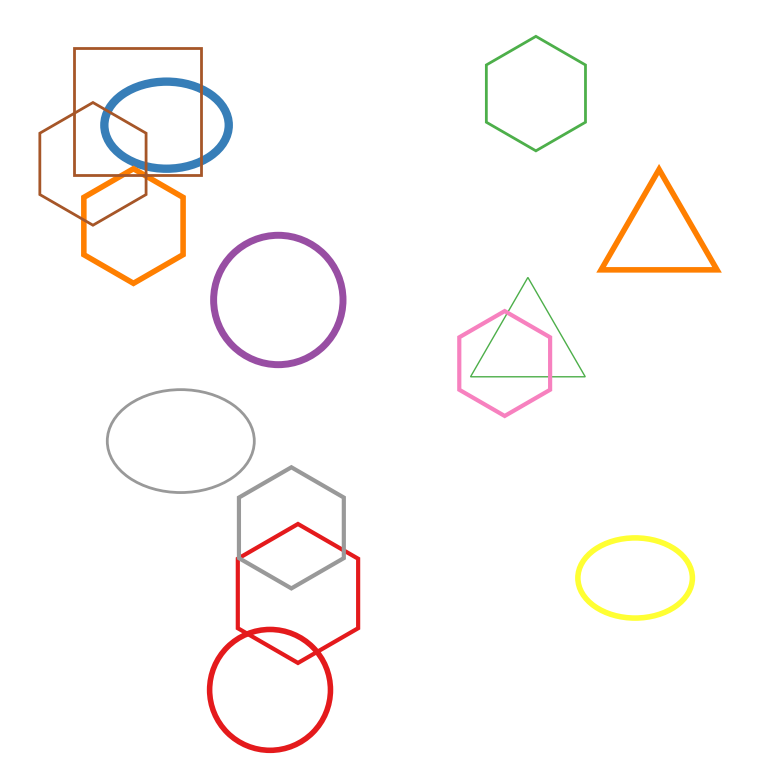[{"shape": "circle", "thickness": 2, "radius": 0.39, "center": [0.351, 0.104]}, {"shape": "hexagon", "thickness": 1.5, "radius": 0.45, "center": [0.387, 0.229]}, {"shape": "oval", "thickness": 3, "radius": 0.4, "center": [0.216, 0.837]}, {"shape": "triangle", "thickness": 0.5, "radius": 0.43, "center": [0.686, 0.554]}, {"shape": "hexagon", "thickness": 1, "radius": 0.37, "center": [0.696, 0.878]}, {"shape": "circle", "thickness": 2.5, "radius": 0.42, "center": [0.361, 0.61]}, {"shape": "triangle", "thickness": 2, "radius": 0.43, "center": [0.856, 0.693]}, {"shape": "hexagon", "thickness": 2, "radius": 0.37, "center": [0.173, 0.706]}, {"shape": "oval", "thickness": 2, "radius": 0.37, "center": [0.825, 0.249]}, {"shape": "square", "thickness": 1, "radius": 0.41, "center": [0.179, 0.855]}, {"shape": "hexagon", "thickness": 1, "radius": 0.4, "center": [0.121, 0.787]}, {"shape": "hexagon", "thickness": 1.5, "radius": 0.34, "center": [0.655, 0.528]}, {"shape": "hexagon", "thickness": 1.5, "radius": 0.39, "center": [0.378, 0.314]}, {"shape": "oval", "thickness": 1, "radius": 0.48, "center": [0.235, 0.427]}]